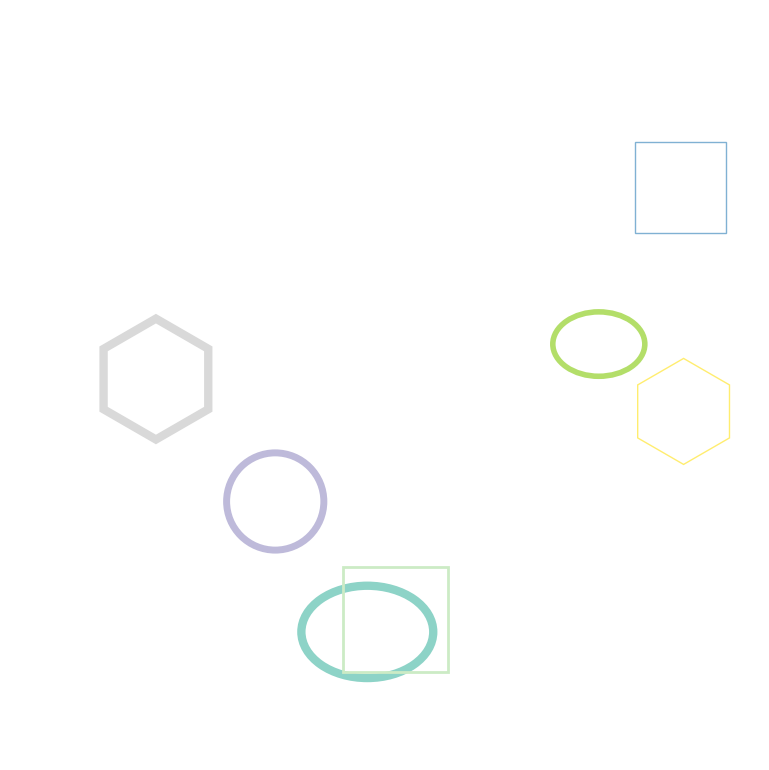[{"shape": "oval", "thickness": 3, "radius": 0.43, "center": [0.477, 0.179]}, {"shape": "circle", "thickness": 2.5, "radius": 0.32, "center": [0.357, 0.349]}, {"shape": "square", "thickness": 0.5, "radius": 0.3, "center": [0.884, 0.757]}, {"shape": "oval", "thickness": 2, "radius": 0.3, "center": [0.778, 0.553]}, {"shape": "hexagon", "thickness": 3, "radius": 0.39, "center": [0.202, 0.508]}, {"shape": "square", "thickness": 1, "radius": 0.34, "center": [0.514, 0.196]}, {"shape": "hexagon", "thickness": 0.5, "radius": 0.34, "center": [0.888, 0.466]}]